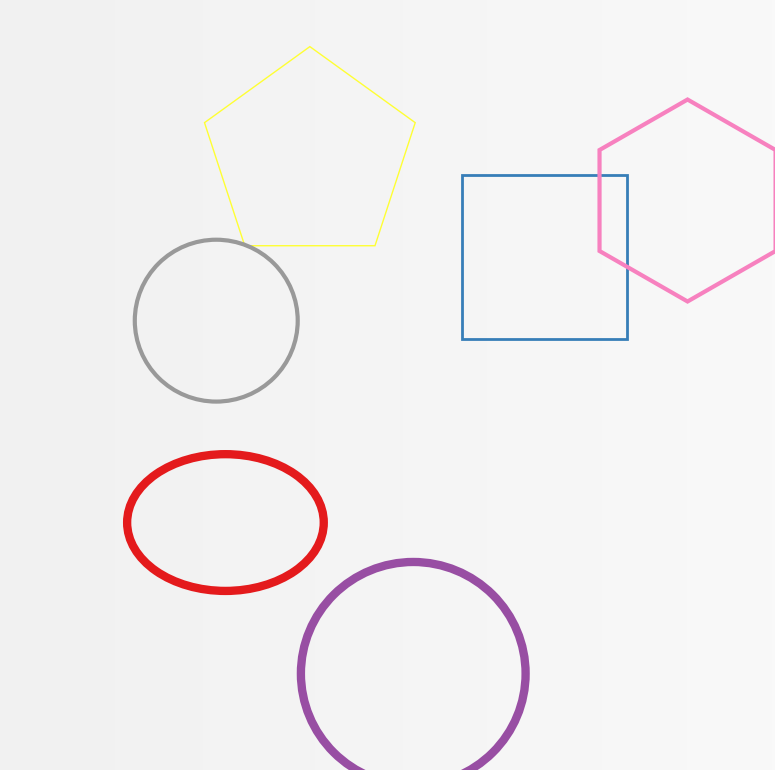[{"shape": "oval", "thickness": 3, "radius": 0.63, "center": [0.291, 0.321]}, {"shape": "square", "thickness": 1, "radius": 0.53, "center": [0.703, 0.666]}, {"shape": "circle", "thickness": 3, "radius": 0.72, "center": [0.533, 0.125]}, {"shape": "pentagon", "thickness": 0.5, "radius": 0.71, "center": [0.4, 0.797]}, {"shape": "hexagon", "thickness": 1.5, "radius": 0.66, "center": [0.887, 0.74]}, {"shape": "circle", "thickness": 1.5, "radius": 0.53, "center": [0.279, 0.584]}]